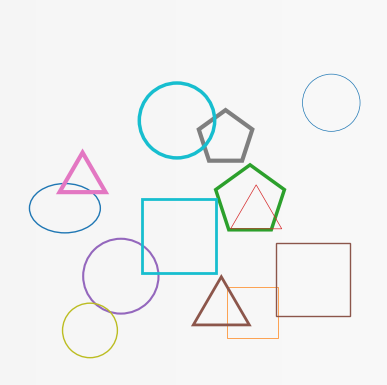[{"shape": "oval", "thickness": 1, "radius": 0.46, "center": [0.167, 0.459]}, {"shape": "circle", "thickness": 0.5, "radius": 0.37, "center": [0.855, 0.733]}, {"shape": "square", "thickness": 0.5, "radius": 0.33, "center": [0.652, 0.188]}, {"shape": "pentagon", "thickness": 2.5, "radius": 0.47, "center": [0.645, 0.479]}, {"shape": "triangle", "thickness": 0.5, "radius": 0.38, "center": [0.661, 0.444]}, {"shape": "circle", "thickness": 1.5, "radius": 0.49, "center": [0.312, 0.283]}, {"shape": "square", "thickness": 1, "radius": 0.47, "center": [0.807, 0.275]}, {"shape": "triangle", "thickness": 2, "radius": 0.42, "center": [0.571, 0.198]}, {"shape": "triangle", "thickness": 3, "radius": 0.34, "center": [0.213, 0.535]}, {"shape": "pentagon", "thickness": 3, "radius": 0.36, "center": [0.582, 0.641]}, {"shape": "circle", "thickness": 1, "radius": 0.35, "center": [0.232, 0.142]}, {"shape": "circle", "thickness": 2.5, "radius": 0.49, "center": [0.457, 0.687]}, {"shape": "square", "thickness": 2, "radius": 0.48, "center": [0.462, 0.387]}]